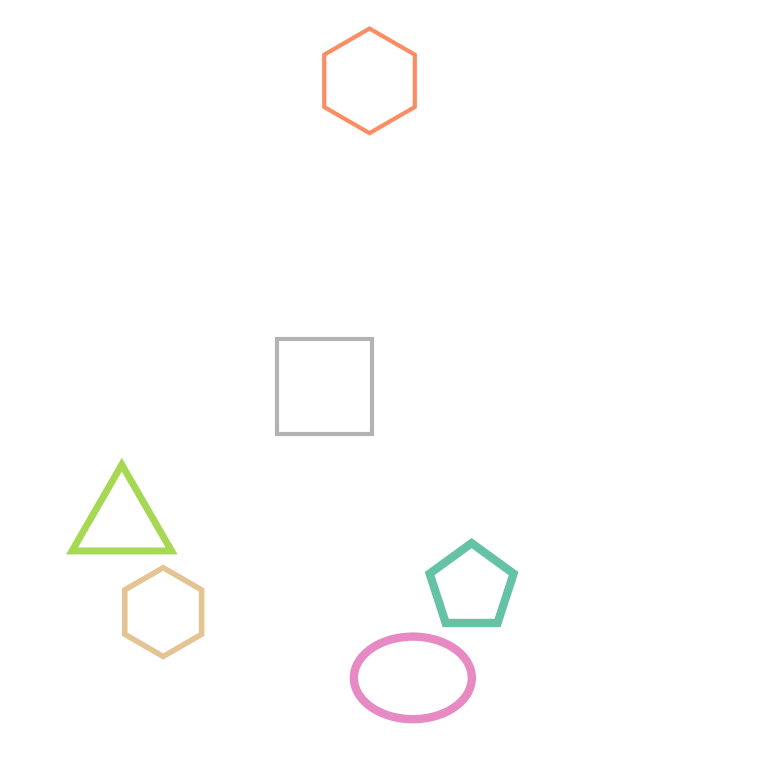[{"shape": "pentagon", "thickness": 3, "radius": 0.29, "center": [0.612, 0.237]}, {"shape": "hexagon", "thickness": 1.5, "radius": 0.34, "center": [0.48, 0.895]}, {"shape": "oval", "thickness": 3, "radius": 0.38, "center": [0.536, 0.12]}, {"shape": "triangle", "thickness": 2.5, "radius": 0.37, "center": [0.158, 0.322]}, {"shape": "hexagon", "thickness": 2, "radius": 0.29, "center": [0.212, 0.205]}, {"shape": "square", "thickness": 1.5, "radius": 0.31, "center": [0.421, 0.498]}]